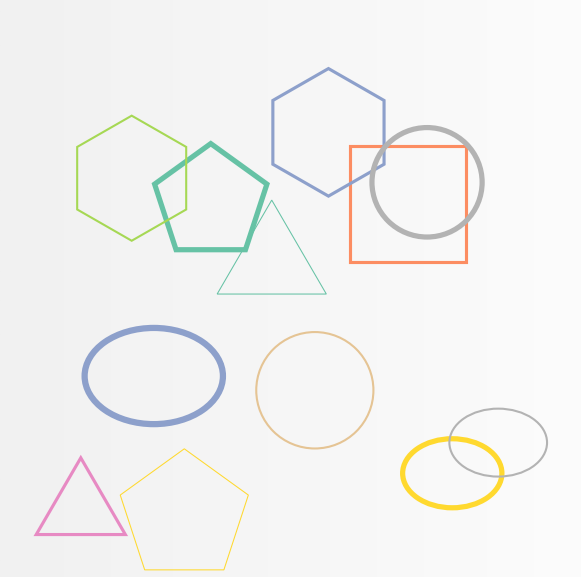[{"shape": "triangle", "thickness": 0.5, "radius": 0.54, "center": [0.468, 0.544]}, {"shape": "pentagon", "thickness": 2.5, "radius": 0.51, "center": [0.363, 0.649]}, {"shape": "square", "thickness": 1.5, "radius": 0.5, "center": [0.702, 0.646]}, {"shape": "hexagon", "thickness": 1.5, "radius": 0.55, "center": [0.565, 0.77]}, {"shape": "oval", "thickness": 3, "radius": 0.59, "center": [0.265, 0.348]}, {"shape": "triangle", "thickness": 1.5, "radius": 0.44, "center": [0.139, 0.118]}, {"shape": "hexagon", "thickness": 1, "radius": 0.54, "center": [0.227, 0.691]}, {"shape": "pentagon", "thickness": 0.5, "radius": 0.58, "center": [0.317, 0.106]}, {"shape": "oval", "thickness": 2.5, "radius": 0.43, "center": [0.778, 0.18]}, {"shape": "circle", "thickness": 1, "radius": 0.5, "center": [0.542, 0.323]}, {"shape": "circle", "thickness": 2.5, "radius": 0.47, "center": [0.735, 0.683]}, {"shape": "oval", "thickness": 1, "radius": 0.42, "center": [0.857, 0.233]}]